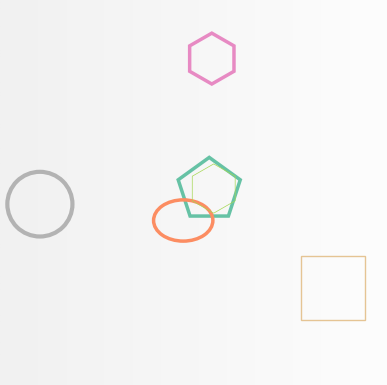[{"shape": "pentagon", "thickness": 2.5, "radius": 0.42, "center": [0.54, 0.507]}, {"shape": "oval", "thickness": 2.5, "radius": 0.38, "center": [0.473, 0.427]}, {"shape": "hexagon", "thickness": 2.5, "radius": 0.33, "center": [0.547, 0.848]}, {"shape": "hexagon", "thickness": 0.5, "radius": 0.32, "center": [0.552, 0.51]}, {"shape": "square", "thickness": 1, "radius": 0.42, "center": [0.86, 0.252]}, {"shape": "circle", "thickness": 3, "radius": 0.42, "center": [0.103, 0.47]}]